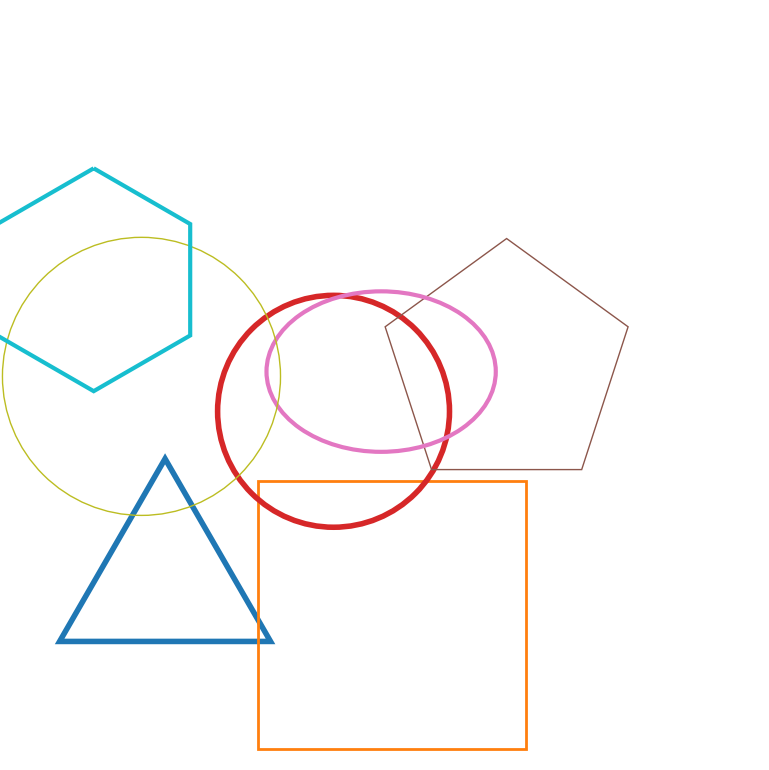[{"shape": "triangle", "thickness": 2, "radius": 0.79, "center": [0.214, 0.246]}, {"shape": "square", "thickness": 1, "radius": 0.87, "center": [0.509, 0.202]}, {"shape": "circle", "thickness": 2, "radius": 0.75, "center": [0.433, 0.466]}, {"shape": "pentagon", "thickness": 0.5, "radius": 0.83, "center": [0.658, 0.524]}, {"shape": "oval", "thickness": 1.5, "radius": 0.74, "center": [0.495, 0.517]}, {"shape": "circle", "thickness": 0.5, "radius": 0.9, "center": [0.184, 0.511]}, {"shape": "hexagon", "thickness": 1.5, "radius": 0.72, "center": [0.122, 0.637]}]